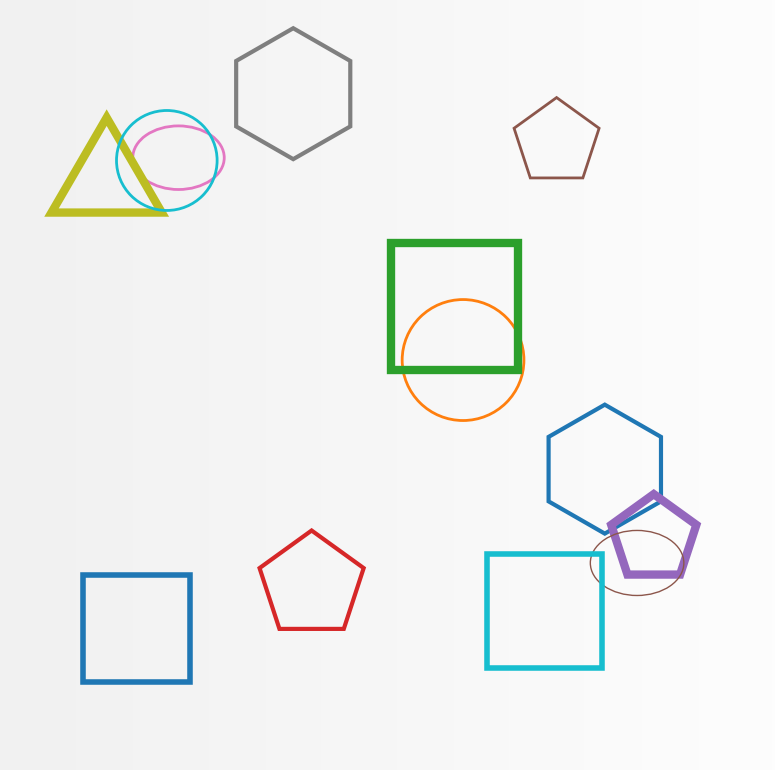[{"shape": "hexagon", "thickness": 1.5, "radius": 0.42, "center": [0.78, 0.391]}, {"shape": "square", "thickness": 2, "radius": 0.35, "center": [0.176, 0.183]}, {"shape": "circle", "thickness": 1, "radius": 0.39, "center": [0.597, 0.532]}, {"shape": "square", "thickness": 3, "radius": 0.41, "center": [0.587, 0.602]}, {"shape": "pentagon", "thickness": 1.5, "radius": 0.35, "center": [0.402, 0.24]}, {"shape": "pentagon", "thickness": 3, "radius": 0.29, "center": [0.844, 0.301]}, {"shape": "oval", "thickness": 0.5, "radius": 0.3, "center": [0.822, 0.269]}, {"shape": "pentagon", "thickness": 1, "radius": 0.29, "center": [0.718, 0.816]}, {"shape": "oval", "thickness": 1, "radius": 0.3, "center": [0.23, 0.795]}, {"shape": "hexagon", "thickness": 1.5, "radius": 0.43, "center": [0.378, 0.878]}, {"shape": "triangle", "thickness": 3, "radius": 0.41, "center": [0.138, 0.765]}, {"shape": "circle", "thickness": 1, "radius": 0.32, "center": [0.215, 0.792]}, {"shape": "square", "thickness": 2, "radius": 0.37, "center": [0.703, 0.206]}]